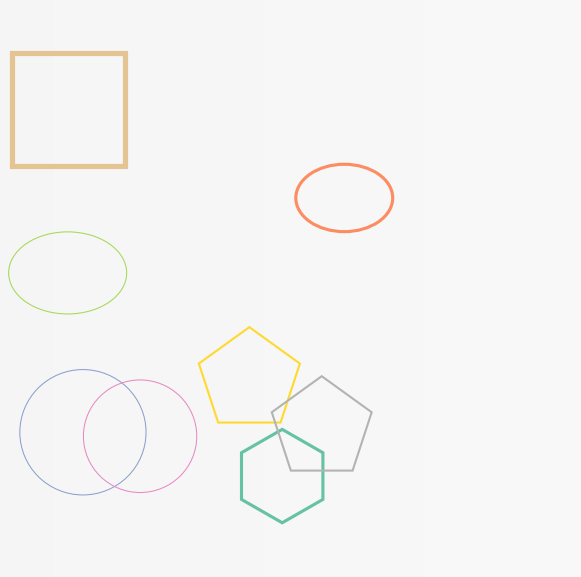[{"shape": "hexagon", "thickness": 1.5, "radius": 0.4, "center": [0.486, 0.175]}, {"shape": "oval", "thickness": 1.5, "radius": 0.42, "center": [0.592, 0.656]}, {"shape": "circle", "thickness": 0.5, "radius": 0.54, "center": [0.143, 0.251]}, {"shape": "circle", "thickness": 0.5, "radius": 0.49, "center": [0.241, 0.244]}, {"shape": "oval", "thickness": 0.5, "radius": 0.51, "center": [0.116, 0.527]}, {"shape": "pentagon", "thickness": 1, "radius": 0.46, "center": [0.429, 0.341]}, {"shape": "square", "thickness": 2.5, "radius": 0.49, "center": [0.118, 0.809]}, {"shape": "pentagon", "thickness": 1, "radius": 0.45, "center": [0.553, 0.257]}]